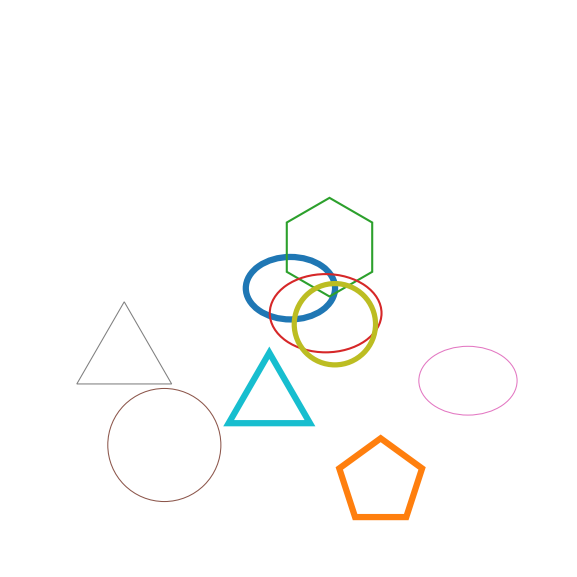[{"shape": "oval", "thickness": 3, "radius": 0.39, "center": [0.503, 0.5]}, {"shape": "pentagon", "thickness": 3, "radius": 0.38, "center": [0.659, 0.165]}, {"shape": "hexagon", "thickness": 1, "radius": 0.43, "center": [0.571, 0.571]}, {"shape": "oval", "thickness": 1, "radius": 0.48, "center": [0.564, 0.457]}, {"shape": "circle", "thickness": 0.5, "radius": 0.49, "center": [0.285, 0.229]}, {"shape": "oval", "thickness": 0.5, "radius": 0.43, "center": [0.81, 0.34]}, {"shape": "triangle", "thickness": 0.5, "radius": 0.47, "center": [0.215, 0.382]}, {"shape": "circle", "thickness": 2.5, "radius": 0.35, "center": [0.58, 0.438]}, {"shape": "triangle", "thickness": 3, "radius": 0.41, "center": [0.466, 0.307]}]